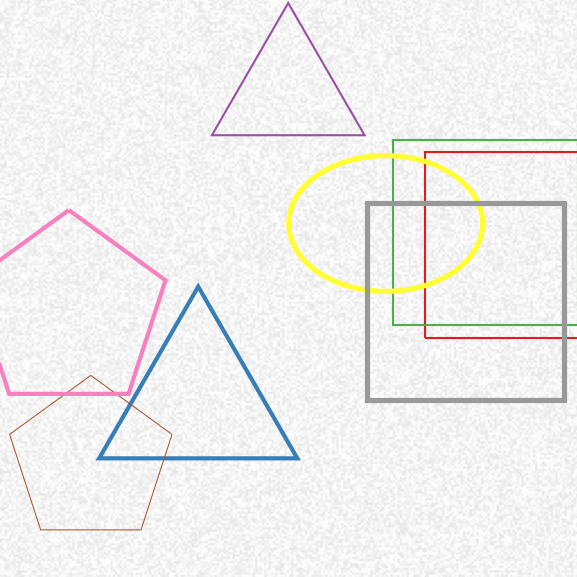[{"shape": "square", "thickness": 1, "radius": 0.8, "center": [0.897, 0.575]}, {"shape": "triangle", "thickness": 2, "radius": 0.99, "center": [0.343, 0.305]}, {"shape": "square", "thickness": 1, "radius": 0.8, "center": [0.84, 0.596]}, {"shape": "triangle", "thickness": 1, "radius": 0.76, "center": [0.499, 0.841]}, {"shape": "oval", "thickness": 2.5, "radius": 0.84, "center": [0.668, 0.612]}, {"shape": "pentagon", "thickness": 0.5, "radius": 0.74, "center": [0.157, 0.201]}, {"shape": "pentagon", "thickness": 2, "radius": 0.88, "center": [0.119, 0.459]}, {"shape": "square", "thickness": 2.5, "radius": 0.85, "center": [0.806, 0.478]}]